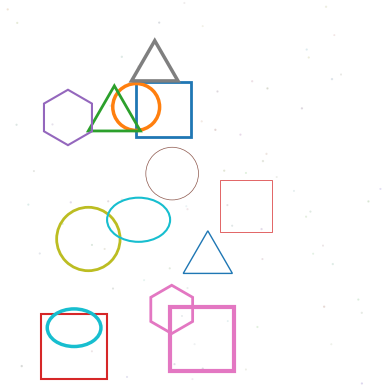[{"shape": "triangle", "thickness": 1, "radius": 0.37, "center": [0.54, 0.327]}, {"shape": "square", "thickness": 2, "radius": 0.36, "center": [0.425, 0.717]}, {"shape": "circle", "thickness": 2.5, "radius": 0.3, "center": [0.354, 0.722]}, {"shape": "triangle", "thickness": 2, "radius": 0.39, "center": [0.297, 0.699]}, {"shape": "square", "thickness": 1.5, "radius": 0.42, "center": [0.192, 0.101]}, {"shape": "square", "thickness": 0.5, "radius": 0.34, "center": [0.638, 0.465]}, {"shape": "hexagon", "thickness": 1.5, "radius": 0.36, "center": [0.177, 0.695]}, {"shape": "circle", "thickness": 0.5, "radius": 0.34, "center": [0.447, 0.549]}, {"shape": "square", "thickness": 3, "radius": 0.42, "center": [0.524, 0.119]}, {"shape": "hexagon", "thickness": 2, "radius": 0.31, "center": [0.446, 0.196]}, {"shape": "triangle", "thickness": 2.5, "radius": 0.35, "center": [0.402, 0.825]}, {"shape": "circle", "thickness": 2, "radius": 0.41, "center": [0.23, 0.379]}, {"shape": "oval", "thickness": 2.5, "radius": 0.35, "center": [0.192, 0.149]}, {"shape": "oval", "thickness": 1.5, "radius": 0.41, "center": [0.36, 0.429]}]